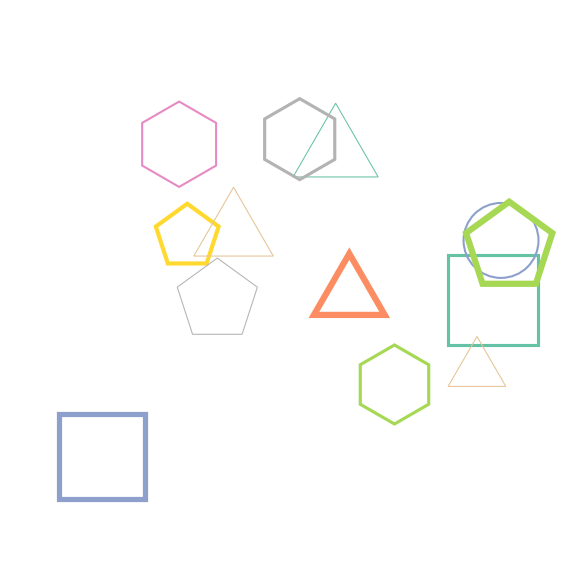[{"shape": "triangle", "thickness": 0.5, "radius": 0.43, "center": [0.581, 0.735]}, {"shape": "square", "thickness": 1.5, "radius": 0.39, "center": [0.854, 0.48]}, {"shape": "triangle", "thickness": 3, "radius": 0.35, "center": [0.605, 0.489]}, {"shape": "circle", "thickness": 1, "radius": 0.32, "center": [0.868, 0.583]}, {"shape": "square", "thickness": 2.5, "radius": 0.37, "center": [0.177, 0.209]}, {"shape": "hexagon", "thickness": 1, "radius": 0.37, "center": [0.31, 0.749]}, {"shape": "pentagon", "thickness": 3, "radius": 0.39, "center": [0.882, 0.571]}, {"shape": "hexagon", "thickness": 1.5, "radius": 0.34, "center": [0.683, 0.333]}, {"shape": "pentagon", "thickness": 2, "radius": 0.29, "center": [0.324, 0.589]}, {"shape": "triangle", "thickness": 0.5, "radius": 0.29, "center": [0.826, 0.359]}, {"shape": "triangle", "thickness": 0.5, "radius": 0.4, "center": [0.404, 0.595]}, {"shape": "pentagon", "thickness": 0.5, "radius": 0.36, "center": [0.376, 0.479]}, {"shape": "hexagon", "thickness": 1.5, "radius": 0.35, "center": [0.519, 0.758]}]